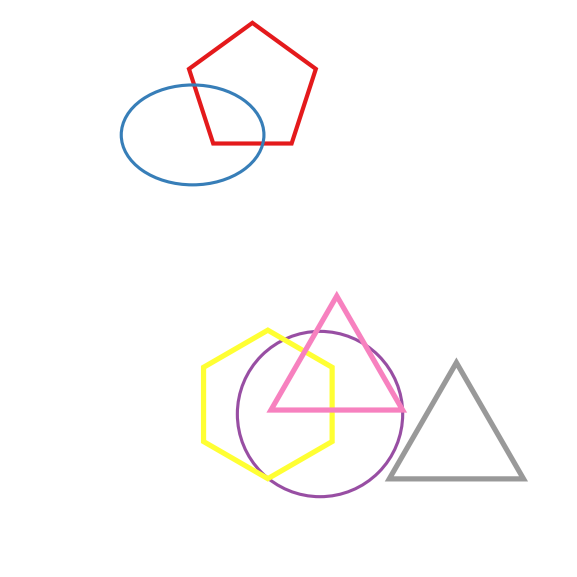[{"shape": "pentagon", "thickness": 2, "radius": 0.58, "center": [0.437, 0.844]}, {"shape": "oval", "thickness": 1.5, "radius": 0.62, "center": [0.333, 0.766]}, {"shape": "circle", "thickness": 1.5, "radius": 0.72, "center": [0.554, 0.282]}, {"shape": "hexagon", "thickness": 2.5, "radius": 0.64, "center": [0.464, 0.299]}, {"shape": "triangle", "thickness": 2.5, "radius": 0.66, "center": [0.583, 0.355]}, {"shape": "triangle", "thickness": 2.5, "radius": 0.67, "center": [0.79, 0.237]}]